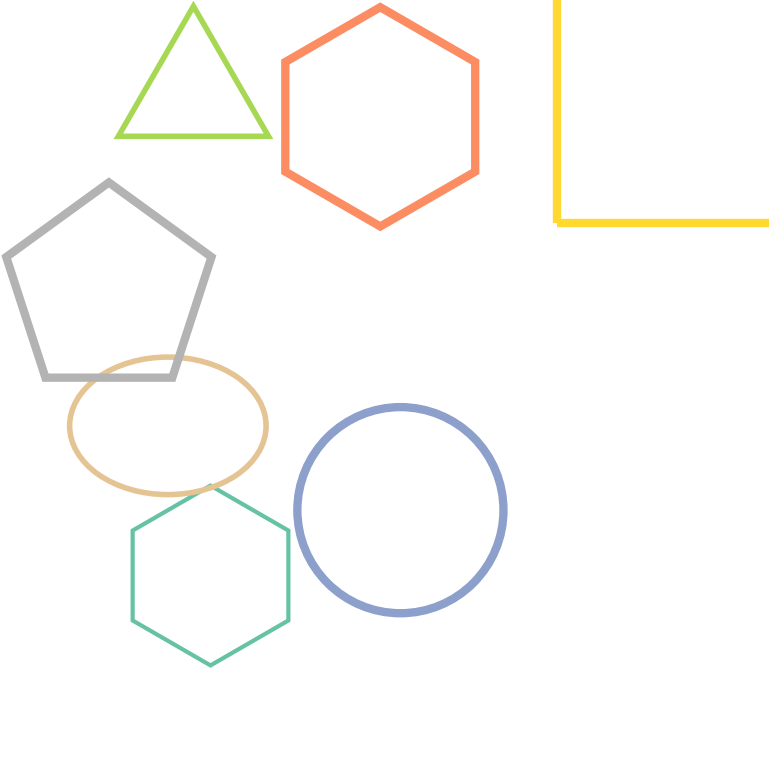[{"shape": "hexagon", "thickness": 1.5, "radius": 0.58, "center": [0.273, 0.253]}, {"shape": "hexagon", "thickness": 3, "radius": 0.71, "center": [0.494, 0.848]}, {"shape": "circle", "thickness": 3, "radius": 0.67, "center": [0.52, 0.337]}, {"shape": "triangle", "thickness": 2, "radius": 0.56, "center": [0.251, 0.879]}, {"shape": "square", "thickness": 3, "radius": 0.73, "center": [0.869, 0.857]}, {"shape": "oval", "thickness": 2, "radius": 0.64, "center": [0.218, 0.447]}, {"shape": "pentagon", "thickness": 3, "radius": 0.7, "center": [0.141, 0.623]}]